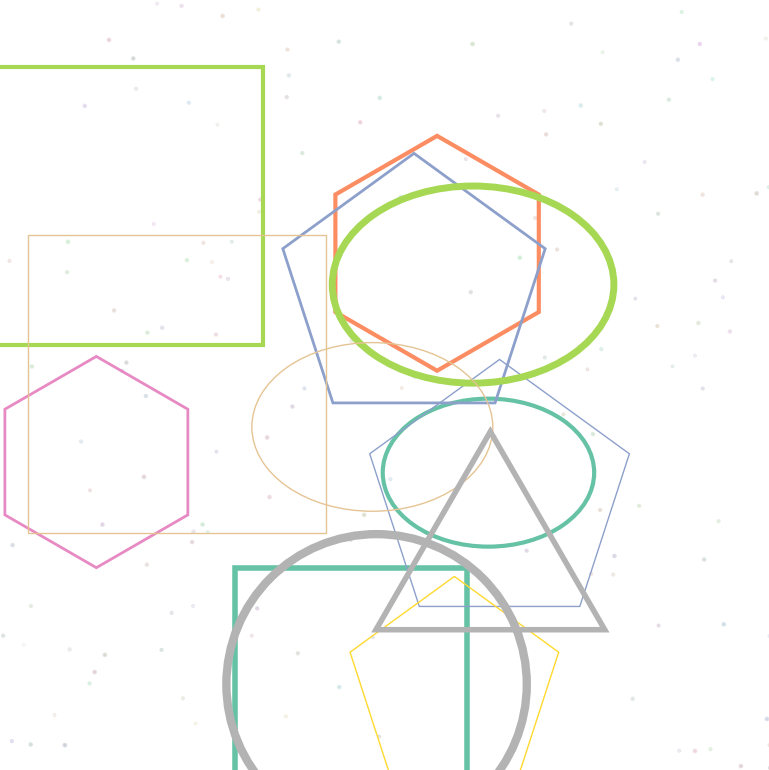[{"shape": "oval", "thickness": 1.5, "radius": 0.69, "center": [0.634, 0.386]}, {"shape": "square", "thickness": 2, "radius": 0.75, "center": [0.455, 0.112]}, {"shape": "hexagon", "thickness": 1.5, "radius": 0.76, "center": [0.568, 0.671]}, {"shape": "pentagon", "thickness": 1, "radius": 0.9, "center": [0.538, 0.622]}, {"shape": "pentagon", "thickness": 0.5, "radius": 0.89, "center": [0.649, 0.356]}, {"shape": "hexagon", "thickness": 1, "radius": 0.69, "center": [0.125, 0.4]}, {"shape": "oval", "thickness": 2.5, "radius": 0.91, "center": [0.614, 0.63]}, {"shape": "square", "thickness": 1.5, "radius": 0.9, "center": [0.161, 0.732]}, {"shape": "pentagon", "thickness": 0.5, "radius": 0.71, "center": [0.59, 0.109]}, {"shape": "square", "thickness": 0.5, "radius": 0.97, "center": [0.23, 0.501]}, {"shape": "oval", "thickness": 0.5, "radius": 0.78, "center": [0.484, 0.446]}, {"shape": "triangle", "thickness": 2, "radius": 0.86, "center": [0.637, 0.268]}, {"shape": "circle", "thickness": 3, "radius": 0.98, "center": [0.489, 0.111]}]